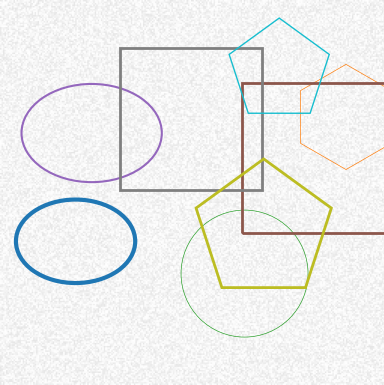[{"shape": "oval", "thickness": 3, "radius": 0.77, "center": [0.196, 0.373]}, {"shape": "hexagon", "thickness": 0.5, "radius": 0.68, "center": [0.899, 0.696]}, {"shape": "circle", "thickness": 0.5, "radius": 0.82, "center": [0.635, 0.289]}, {"shape": "oval", "thickness": 1.5, "radius": 0.91, "center": [0.238, 0.654]}, {"shape": "square", "thickness": 2, "radius": 0.98, "center": [0.824, 0.589]}, {"shape": "square", "thickness": 2, "radius": 0.92, "center": [0.496, 0.691]}, {"shape": "pentagon", "thickness": 2, "radius": 0.92, "center": [0.685, 0.402]}, {"shape": "pentagon", "thickness": 1, "radius": 0.68, "center": [0.725, 0.816]}]